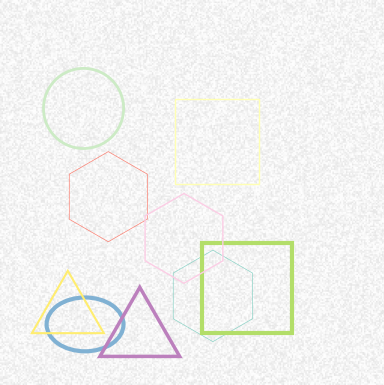[{"shape": "hexagon", "thickness": 0.5, "radius": 0.59, "center": [0.553, 0.231]}, {"shape": "square", "thickness": 1, "radius": 0.55, "center": [0.564, 0.633]}, {"shape": "hexagon", "thickness": 0.5, "radius": 0.59, "center": [0.281, 0.489]}, {"shape": "oval", "thickness": 3, "radius": 0.5, "center": [0.221, 0.157]}, {"shape": "square", "thickness": 3, "radius": 0.58, "center": [0.641, 0.252]}, {"shape": "hexagon", "thickness": 1, "radius": 0.58, "center": [0.478, 0.381]}, {"shape": "triangle", "thickness": 2.5, "radius": 0.6, "center": [0.363, 0.134]}, {"shape": "circle", "thickness": 2, "radius": 0.52, "center": [0.217, 0.718]}, {"shape": "triangle", "thickness": 1.5, "radius": 0.54, "center": [0.176, 0.189]}]